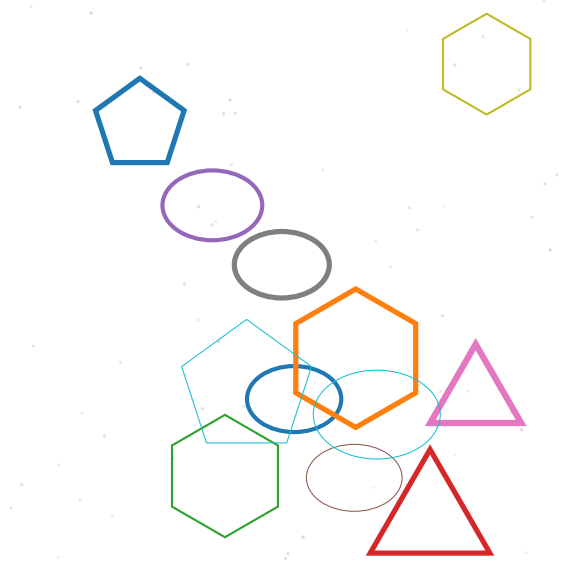[{"shape": "pentagon", "thickness": 2.5, "radius": 0.4, "center": [0.242, 0.783]}, {"shape": "oval", "thickness": 2, "radius": 0.41, "center": [0.509, 0.308]}, {"shape": "hexagon", "thickness": 2.5, "radius": 0.6, "center": [0.616, 0.379]}, {"shape": "hexagon", "thickness": 1, "radius": 0.53, "center": [0.39, 0.175]}, {"shape": "triangle", "thickness": 2.5, "radius": 0.6, "center": [0.745, 0.101]}, {"shape": "oval", "thickness": 2, "radius": 0.43, "center": [0.368, 0.644]}, {"shape": "oval", "thickness": 0.5, "radius": 0.41, "center": [0.613, 0.172]}, {"shape": "triangle", "thickness": 3, "radius": 0.45, "center": [0.824, 0.312]}, {"shape": "oval", "thickness": 2.5, "radius": 0.41, "center": [0.488, 0.541]}, {"shape": "hexagon", "thickness": 1, "radius": 0.44, "center": [0.843, 0.888]}, {"shape": "pentagon", "thickness": 0.5, "radius": 0.59, "center": [0.427, 0.328]}, {"shape": "oval", "thickness": 0.5, "radius": 0.55, "center": [0.652, 0.281]}]